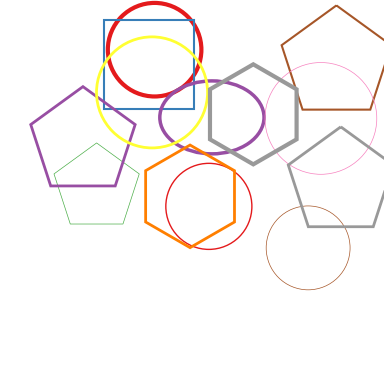[{"shape": "circle", "thickness": 1, "radius": 0.56, "center": [0.542, 0.464]}, {"shape": "circle", "thickness": 3, "radius": 0.61, "center": [0.402, 0.871]}, {"shape": "square", "thickness": 1.5, "radius": 0.58, "center": [0.386, 0.833]}, {"shape": "pentagon", "thickness": 0.5, "radius": 0.58, "center": [0.251, 0.512]}, {"shape": "oval", "thickness": 2.5, "radius": 0.68, "center": [0.55, 0.695]}, {"shape": "pentagon", "thickness": 2, "radius": 0.71, "center": [0.215, 0.632]}, {"shape": "hexagon", "thickness": 2, "radius": 0.67, "center": [0.494, 0.49]}, {"shape": "circle", "thickness": 2, "radius": 0.72, "center": [0.395, 0.76]}, {"shape": "pentagon", "thickness": 1.5, "radius": 0.75, "center": [0.874, 0.836]}, {"shape": "circle", "thickness": 0.5, "radius": 0.54, "center": [0.8, 0.356]}, {"shape": "circle", "thickness": 0.5, "radius": 0.73, "center": [0.833, 0.692]}, {"shape": "hexagon", "thickness": 3, "radius": 0.65, "center": [0.658, 0.703]}, {"shape": "pentagon", "thickness": 2, "radius": 0.72, "center": [0.885, 0.527]}]